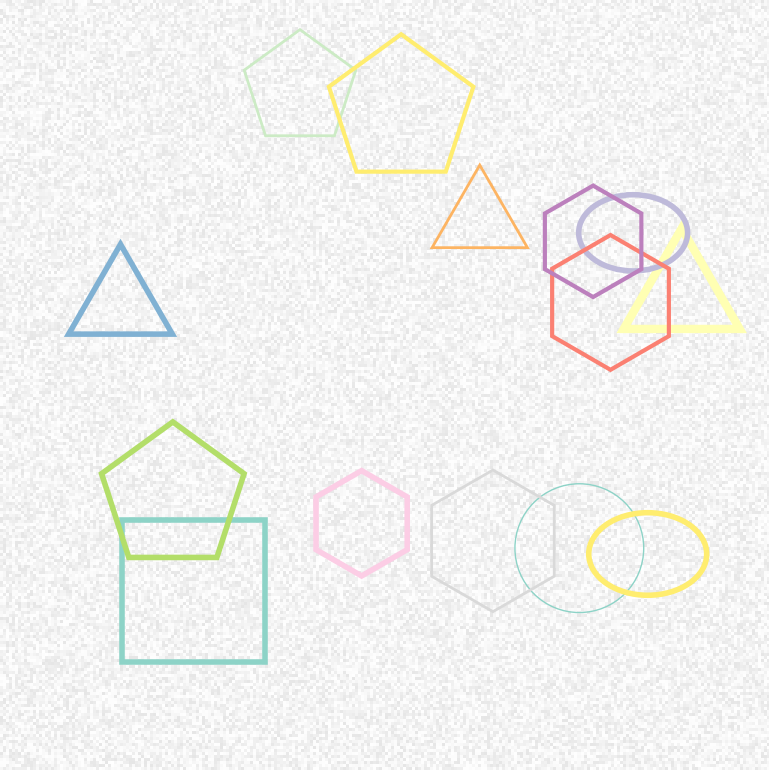[{"shape": "circle", "thickness": 0.5, "radius": 0.42, "center": [0.752, 0.288]}, {"shape": "square", "thickness": 2, "radius": 0.46, "center": [0.251, 0.232]}, {"shape": "triangle", "thickness": 3, "radius": 0.44, "center": [0.885, 0.616]}, {"shape": "oval", "thickness": 2, "radius": 0.35, "center": [0.822, 0.698]}, {"shape": "hexagon", "thickness": 1.5, "radius": 0.44, "center": [0.793, 0.607]}, {"shape": "triangle", "thickness": 2, "radius": 0.39, "center": [0.156, 0.605]}, {"shape": "triangle", "thickness": 1, "radius": 0.36, "center": [0.623, 0.714]}, {"shape": "pentagon", "thickness": 2, "radius": 0.49, "center": [0.224, 0.355]}, {"shape": "hexagon", "thickness": 2, "radius": 0.34, "center": [0.47, 0.32]}, {"shape": "hexagon", "thickness": 1, "radius": 0.46, "center": [0.64, 0.298]}, {"shape": "hexagon", "thickness": 1.5, "radius": 0.36, "center": [0.77, 0.687]}, {"shape": "pentagon", "thickness": 1, "radius": 0.38, "center": [0.39, 0.885]}, {"shape": "oval", "thickness": 2, "radius": 0.38, "center": [0.841, 0.281]}, {"shape": "pentagon", "thickness": 1.5, "radius": 0.49, "center": [0.521, 0.857]}]